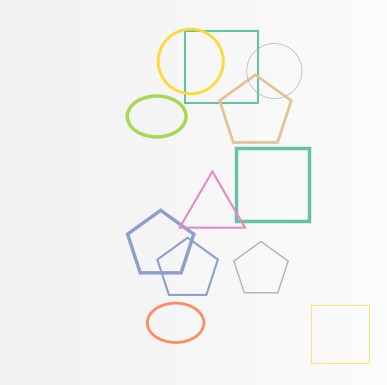[{"shape": "square", "thickness": 1.5, "radius": 0.47, "center": [0.571, 0.826]}, {"shape": "square", "thickness": 2.5, "radius": 0.47, "center": [0.704, 0.521]}, {"shape": "oval", "thickness": 2, "radius": 0.37, "center": [0.453, 0.162]}, {"shape": "pentagon", "thickness": 1.5, "radius": 0.41, "center": [0.484, 0.3]}, {"shape": "pentagon", "thickness": 2.5, "radius": 0.45, "center": [0.415, 0.364]}, {"shape": "triangle", "thickness": 1.5, "radius": 0.49, "center": [0.548, 0.457]}, {"shape": "oval", "thickness": 2.5, "radius": 0.38, "center": [0.404, 0.698]}, {"shape": "circle", "thickness": 2, "radius": 0.42, "center": [0.492, 0.84]}, {"shape": "square", "thickness": 0.5, "radius": 0.38, "center": [0.878, 0.133]}, {"shape": "pentagon", "thickness": 2, "radius": 0.49, "center": [0.659, 0.709]}, {"shape": "pentagon", "thickness": 1, "radius": 0.37, "center": [0.674, 0.299]}, {"shape": "circle", "thickness": 0.5, "radius": 0.36, "center": [0.708, 0.816]}]